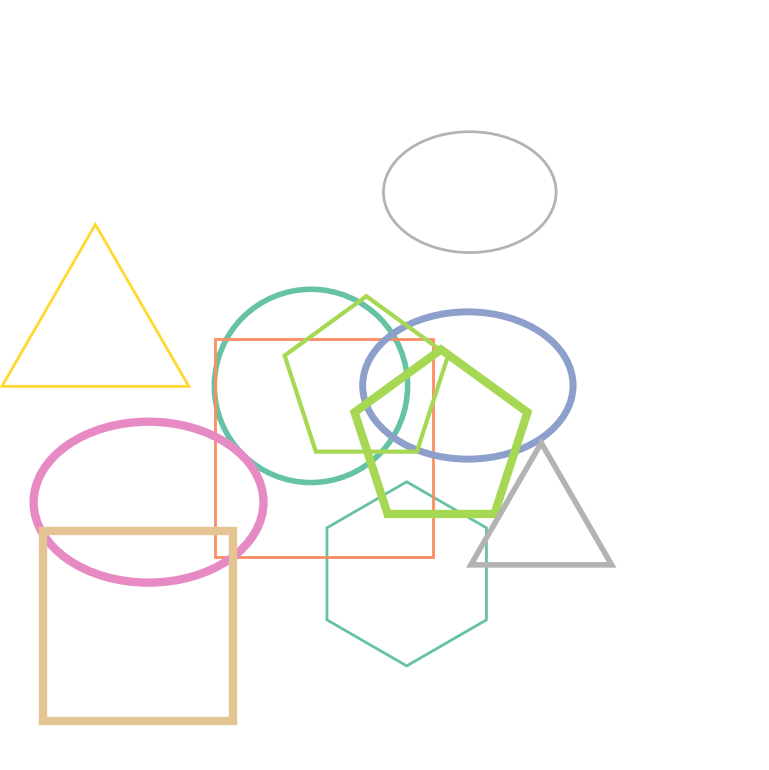[{"shape": "hexagon", "thickness": 1, "radius": 0.6, "center": [0.528, 0.255]}, {"shape": "circle", "thickness": 2, "radius": 0.63, "center": [0.404, 0.499]}, {"shape": "square", "thickness": 1, "radius": 0.71, "center": [0.421, 0.418]}, {"shape": "oval", "thickness": 2.5, "radius": 0.68, "center": [0.608, 0.499]}, {"shape": "oval", "thickness": 3, "radius": 0.75, "center": [0.193, 0.348]}, {"shape": "pentagon", "thickness": 3, "radius": 0.59, "center": [0.573, 0.428]}, {"shape": "pentagon", "thickness": 1.5, "radius": 0.56, "center": [0.476, 0.504]}, {"shape": "triangle", "thickness": 1, "radius": 0.7, "center": [0.124, 0.568]}, {"shape": "square", "thickness": 3, "radius": 0.62, "center": [0.18, 0.188]}, {"shape": "oval", "thickness": 1, "radius": 0.56, "center": [0.61, 0.75]}, {"shape": "triangle", "thickness": 2, "radius": 0.53, "center": [0.703, 0.319]}]